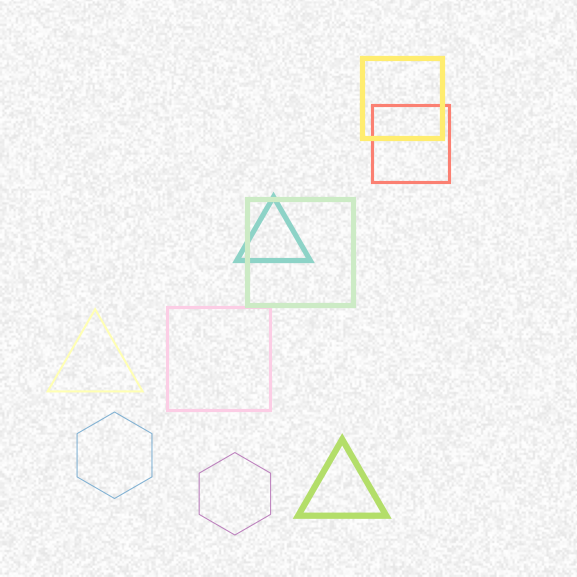[{"shape": "triangle", "thickness": 2.5, "radius": 0.37, "center": [0.474, 0.585]}, {"shape": "triangle", "thickness": 1, "radius": 0.47, "center": [0.165, 0.369]}, {"shape": "square", "thickness": 1.5, "radius": 0.33, "center": [0.711, 0.751]}, {"shape": "hexagon", "thickness": 0.5, "radius": 0.37, "center": [0.198, 0.211]}, {"shape": "triangle", "thickness": 3, "radius": 0.44, "center": [0.593, 0.15]}, {"shape": "square", "thickness": 1.5, "radius": 0.45, "center": [0.378, 0.378]}, {"shape": "hexagon", "thickness": 0.5, "radius": 0.36, "center": [0.407, 0.144]}, {"shape": "square", "thickness": 2.5, "radius": 0.46, "center": [0.519, 0.563]}, {"shape": "square", "thickness": 2.5, "radius": 0.35, "center": [0.696, 0.829]}]